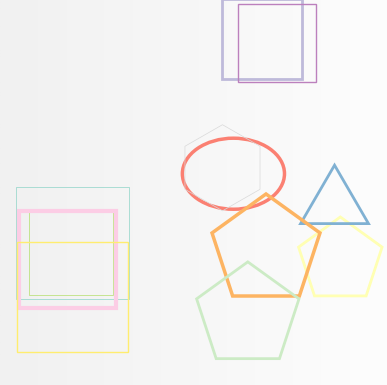[{"shape": "square", "thickness": 0.5, "radius": 0.73, "center": [0.187, 0.369]}, {"shape": "pentagon", "thickness": 2, "radius": 0.57, "center": [0.878, 0.323]}, {"shape": "square", "thickness": 2, "radius": 0.52, "center": [0.675, 0.898]}, {"shape": "oval", "thickness": 2.5, "radius": 0.66, "center": [0.602, 0.549]}, {"shape": "triangle", "thickness": 2, "radius": 0.51, "center": [0.863, 0.47]}, {"shape": "pentagon", "thickness": 2.5, "radius": 0.73, "center": [0.686, 0.35]}, {"shape": "square", "thickness": 0.5, "radius": 0.54, "center": [0.183, 0.342]}, {"shape": "square", "thickness": 3, "radius": 0.63, "center": [0.174, 0.326]}, {"shape": "hexagon", "thickness": 0.5, "radius": 0.56, "center": [0.574, 0.564]}, {"shape": "square", "thickness": 1, "radius": 0.51, "center": [0.715, 0.889]}, {"shape": "pentagon", "thickness": 2, "radius": 0.69, "center": [0.64, 0.181]}, {"shape": "square", "thickness": 1, "radius": 0.71, "center": [0.187, 0.229]}]